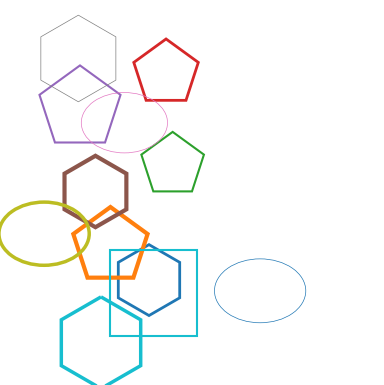[{"shape": "hexagon", "thickness": 2, "radius": 0.46, "center": [0.387, 0.273]}, {"shape": "oval", "thickness": 0.5, "radius": 0.59, "center": [0.676, 0.245]}, {"shape": "pentagon", "thickness": 3, "radius": 0.51, "center": [0.287, 0.361]}, {"shape": "pentagon", "thickness": 1.5, "radius": 0.43, "center": [0.448, 0.572]}, {"shape": "pentagon", "thickness": 2, "radius": 0.44, "center": [0.431, 0.811]}, {"shape": "pentagon", "thickness": 1.5, "radius": 0.55, "center": [0.208, 0.719]}, {"shape": "hexagon", "thickness": 3, "radius": 0.46, "center": [0.248, 0.503]}, {"shape": "oval", "thickness": 0.5, "radius": 0.56, "center": [0.323, 0.681]}, {"shape": "hexagon", "thickness": 0.5, "radius": 0.56, "center": [0.204, 0.848]}, {"shape": "oval", "thickness": 2.5, "radius": 0.59, "center": [0.114, 0.393]}, {"shape": "hexagon", "thickness": 2.5, "radius": 0.6, "center": [0.262, 0.11]}, {"shape": "square", "thickness": 1.5, "radius": 0.56, "center": [0.399, 0.239]}]